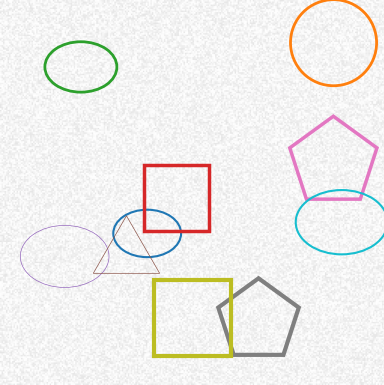[{"shape": "oval", "thickness": 1.5, "radius": 0.44, "center": [0.382, 0.394]}, {"shape": "circle", "thickness": 2, "radius": 0.56, "center": [0.866, 0.889]}, {"shape": "oval", "thickness": 2, "radius": 0.47, "center": [0.21, 0.826]}, {"shape": "square", "thickness": 2.5, "radius": 0.43, "center": [0.458, 0.486]}, {"shape": "oval", "thickness": 0.5, "radius": 0.58, "center": [0.168, 0.334]}, {"shape": "triangle", "thickness": 0.5, "radius": 0.5, "center": [0.328, 0.34]}, {"shape": "pentagon", "thickness": 2.5, "radius": 0.6, "center": [0.866, 0.579]}, {"shape": "pentagon", "thickness": 3, "radius": 0.55, "center": [0.672, 0.167]}, {"shape": "square", "thickness": 3, "radius": 0.5, "center": [0.5, 0.175]}, {"shape": "oval", "thickness": 1.5, "radius": 0.6, "center": [0.887, 0.423]}]